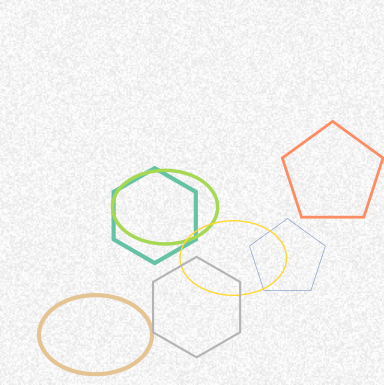[{"shape": "hexagon", "thickness": 3, "radius": 0.62, "center": [0.402, 0.44]}, {"shape": "pentagon", "thickness": 2, "radius": 0.69, "center": [0.864, 0.547]}, {"shape": "pentagon", "thickness": 0.5, "radius": 0.52, "center": [0.746, 0.329]}, {"shape": "oval", "thickness": 2.5, "radius": 0.68, "center": [0.429, 0.462]}, {"shape": "oval", "thickness": 1, "radius": 0.69, "center": [0.606, 0.33]}, {"shape": "oval", "thickness": 3, "radius": 0.73, "center": [0.248, 0.131]}, {"shape": "hexagon", "thickness": 1.5, "radius": 0.65, "center": [0.511, 0.202]}]